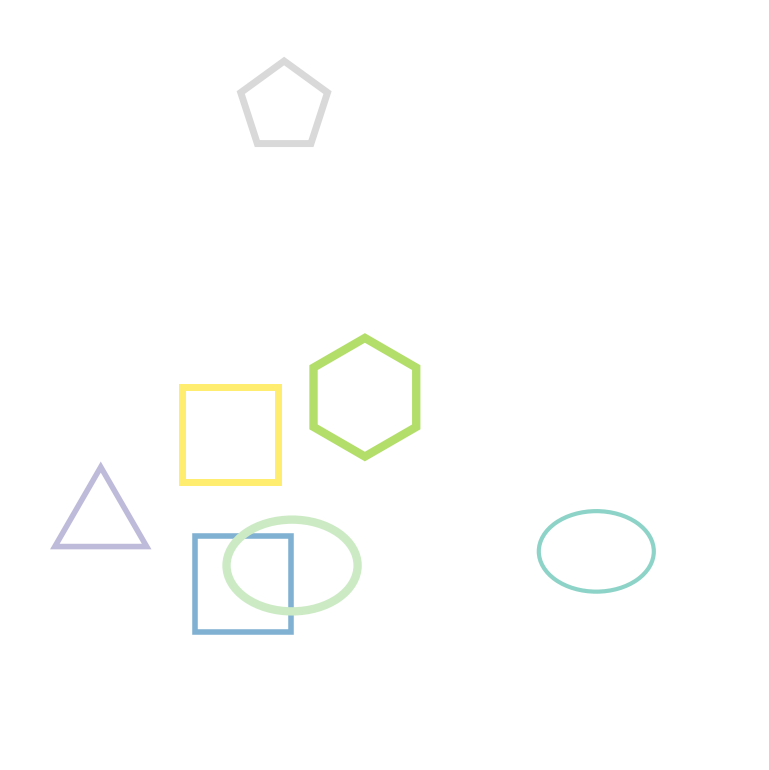[{"shape": "oval", "thickness": 1.5, "radius": 0.37, "center": [0.774, 0.284]}, {"shape": "triangle", "thickness": 2, "radius": 0.34, "center": [0.131, 0.325]}, {"shape": "square", "thickness": 2, "radius": 0.31, "center": [0.315, 0.241]}, {"shape": "hexagon", "thickness": 3, "radius": 0.39, "center": [0.474, 0.484]}, {"shape": "pentagon", "thickness": 2.5, "radius": 0.3, "center": [0.369, 0.861]}, {"shape": "oval", "thickness": 3, "radius": 0.43, "center": [0.379, 0.266]}, {"shape": "square", "thickness": 2.5, "radius": 0.31, "center": [0.299, 0.436]}]